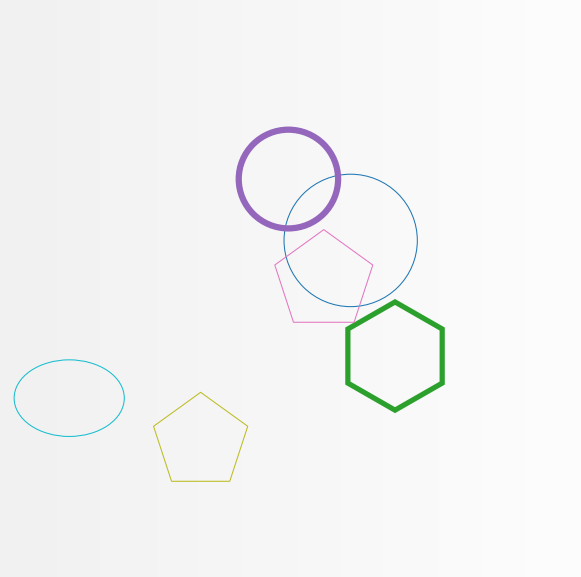[{"shape": "circle", "thickness": 0.5, "radius": 0.57, "center": [0.603, 0.583]}, {"shape": "hexagon", "thickness": 2.5, "radius": 0.47, "center": [0.68, 0.383]}, {"shape": "circle", "thickness": 3, "radius": 0.43, "center": [0.496, 0.689]}, {"shape": "pentagon", "thickness": 0.5, "radius": 0.44, "center": [0.557, 0.513]}, {"shape": "pentagon", "thickness": 0.5, "radius": 0.43, "center": [0.345, 0.235]}, {"shape": "oval", "thickness": 0.5, "radius": 0.47, "center": [0.119, 0.31]}]